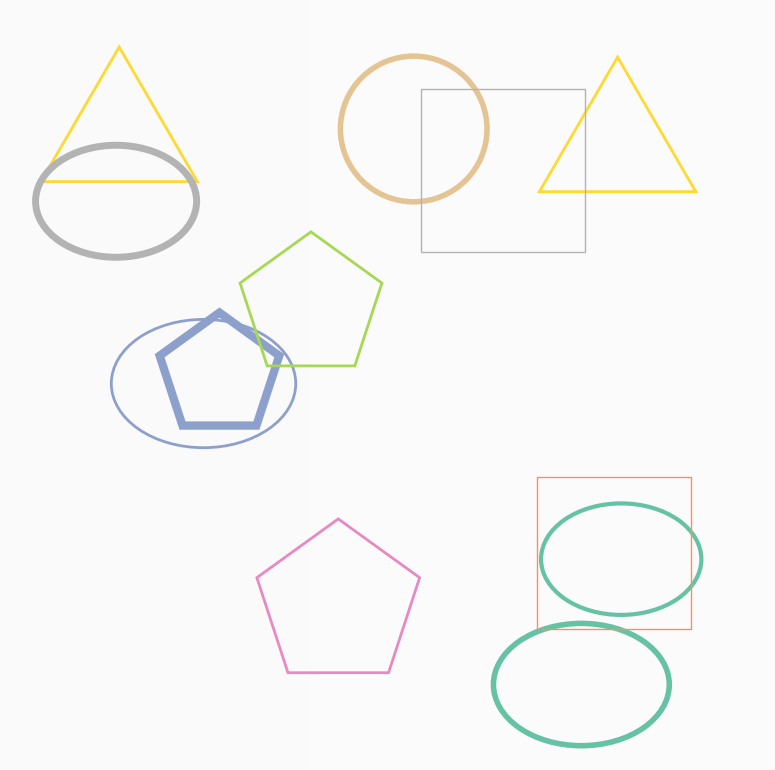[{"shape": "oval", "thickness": 2, "radius": 0.57, "center": [0.75, 0.111]}, {"shape": "oval", "thickness": 1.5, "radius": 0.52, "center": [0.802, 0.274]}, {"shape": "square", "thickness": 0.5, "radius": 0.5, "center": [0.793, 0.282]}, {"shape": "oval", "thickness": 1, "radius": 0.6, "center": [0.263, 0.502]}, {"shape": "pentagon", "thickness": 3, "radius": 0.41, "center": [0.283, 0.513]}, {"shape": "pentagon", "thickness": 1, "radius": 0.55, "center": [0.436, 0.216]}, {"shape": "pentagon", "thickness": 1, "radius": 0.48, "center": [0.401, 0.603]}, {"shape": "triangle", "thickness": 1, "radius": 0.58, "center": [0.797, 0.809]}, {"shape": "triangle", "thickness": 1, "radius": 0.58, "center": [0.154, 0.822]}, {"shape": "circle", "thickness": 2, "radius": 0.47, "center": [0.534, 0.833]}, {"shape": "oval", "thickness": 2.5, "radius": 0.52, "center": [0.15, 0.739]}, {"shape": "square", "thickness": 0.5, "radius": 0.53, "center": [0.649, 0.778]}]